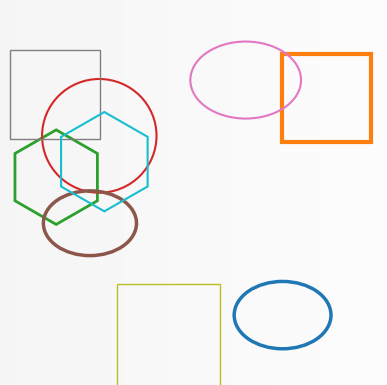[{"shape": "oval", "thickness": 2.5, "radius": 0.62, "center": [0.729, 0.182]}, {"shape": "square", "thickness": 3, "radius": 0.58, "center": [0.843, 0.746]}, {"shape": "hexagon", "thickness": 2, "radius": 0.61, "center": [0.145, 0.54]}, {"shape": "circle", "thickness": 1.5, "radius": 0.74, "center": [0.256, 0.647]}, {"shape": "oval", "thickness": 2.5, "radius": 0.6, "center": [0.232, 0.42]}, {"shape": "oval", "thickness": 1.5, "radius": 0.71, "center": [0.634, 0.792]}, {"shape": "square", "thickness": 1, "radius": 0.58, "center": [0.142, 0.755]}, {"shape": "square", "thickness": 1, "radius": 0.66, "center": [0.435, 0.128]}, {"shape": "hexagon", "thickness": 1.5, "radius": 0.64, "center": [0.269, 0.58]}]